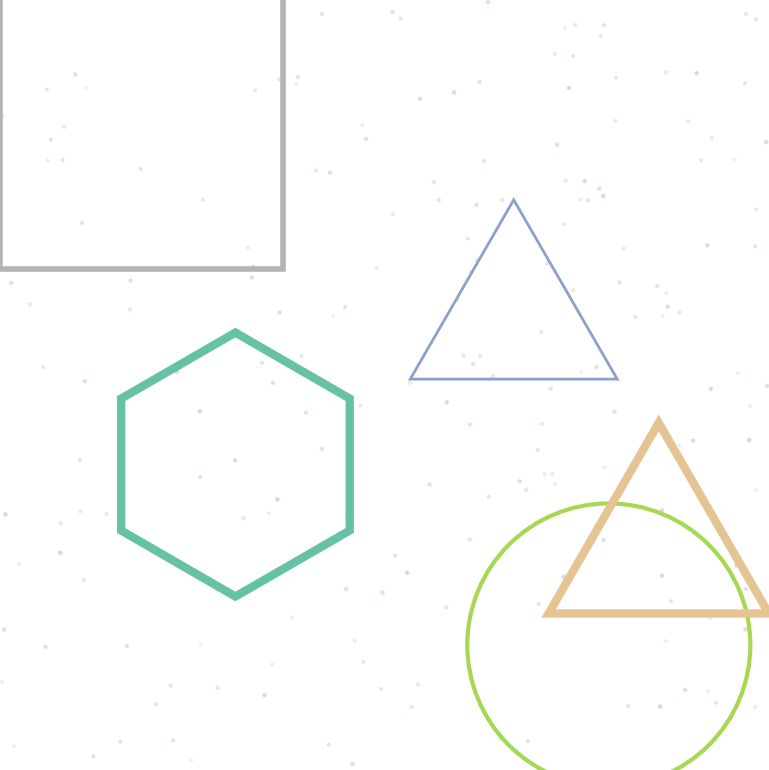[{"shape": "hexagon", "thickness": 3, "radius": 0.86, "center": [0.306, 0.397]}, {"shape": "triangle", "thickness": 1, "radius": 0.78, "center": [0.667, 0.585]}, {"shape": "circle", "thickness": 1.5, "radius": 0.92, "center": [0.791, 0.162]}, {"shape": "triangle", "thickness": 3, "radius": 0.83, "center": [0.855, 0.286]}, {"shape": "square", "thickness": 2, "radius": 0.92, "center": [0.184, 0.834]}]